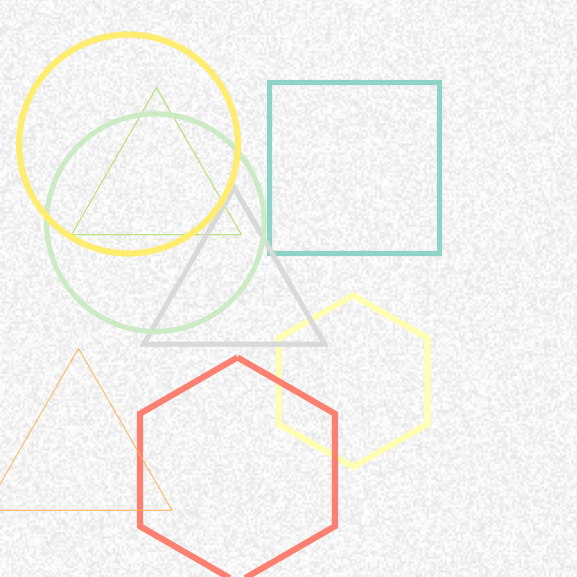[{"shape": "square", "thickness": 2.5, "radius": 0.74, "center": [0.613, 0.709]}, {"shape": "hexagon", "thickness": 3, "radius": 0.74, "center": [0.611, 0.339]}, {"shape": "hexagon", "thickness": 3, "radius": 0.97, "center": [0.411, 0.185]}, {"shape": "triangle", "thickness": 0.5, "radius": 0.93, "center": [0.136, 0.209]}, {"shape": "triangle", "thickness": 0.5, "radius": 0.85, "center": [0.271, 0.678]}, {"shape": "triangle", "thickness": 2.5, "radius": 0.91, "center": [0.405, 0.493]}, {"shape": "circle", "thickness": 2.5, "radius": 0.94, "center": [0.269, 0.614]}, {"shape": "circle", "thickness": 3, "radius": 0.95, "center": [0.223, 0.75]}]